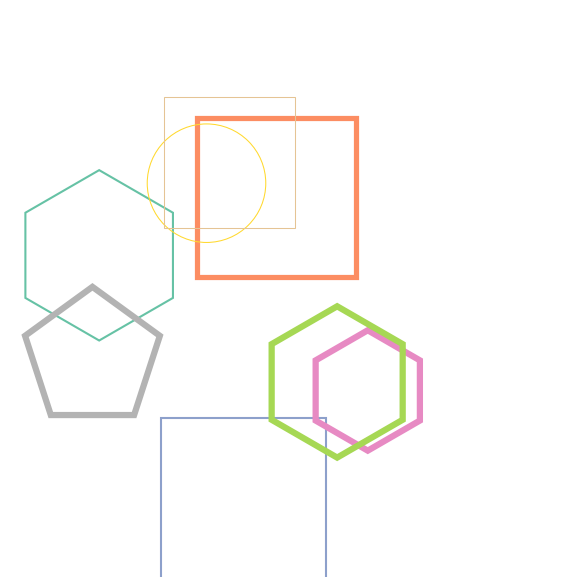[{"shape": "hexagon", "thickness": 1, "radius": 0.74, "center": [0.172, 0.557]}, {"shape": "square", "thickness": 2.5, "radius": 0.69, "center": [0.479, 0.657]}, {"shape": "square", "thickness": 1, "radius": 0.72, "center": [0.422, 0.131]}, {"shape": "hexagon", "thickness": 3, "radius": 0.52, "center": [0.637, 0.323]}, {"shape": "hexagon", "thickness": 3, "radius": 0.65, "center": [0.584, 0.338]}, {"shape": "circle", "thickness": 0.5, "radius": 0.51, "center": [0.358, 0.682]}, {"shape": "square", "thickness": 0.5, "radius": 0.57, "center": [0.398, 0.717]}, {"shape": "pentagon", "thickness": 3, "radius": 0.61, "center": [0.16, 0.38]}]